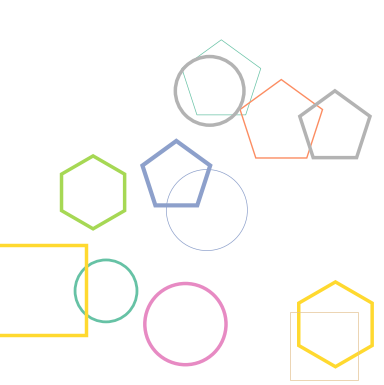[{"shape": "circle", "thickness": 2, "radius": 0.4, "center": [0.275, 0.244]}, {"shape": "pentagon", "thickness": 0.5, "radius": 0.54, "center": [0.575, 0.789]}, {"shape": "pentagon", "thickness": 1, "radius": 0.56, "center": [0.731, 0.681]}, {"shape": "pentagon", "thickness": 3, "radius": 0.46, "center": [0.458, 0.541]}, {"shape": "circle", "thickness": 0.5, "radius": 0.53, "center": [0.537, 0.454]}, {"shape": "circle", "thickness": 2.5, "radius": 0.53, "center": [0.482, 0.158]}, {"shape": "hexagon", "thickness": 2.5, "radius": 0.47, "center": [0.242, 0.5]}, {"shape": "hexagon", "thickness": 2.5, "radius": 0.55, "center": [0.871, 0.158]}, {"shape": "square", "thickness": 2.5, "radius": 0.58, "center": [0.107, 0.246]}, {"shape": "square", "thickness": 0.5, "radius": 0.44, "center": [0.842, 0.101]}, {"shape": "pentagon", "thickness": 2.5, "radius": 0.48, "center": [0.87, 0.668]}, {"shape": "circle", "thickness": 2.5, "radius": 0.45, "center": [0.545, 0.764]}]